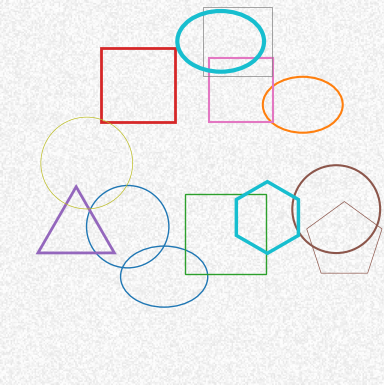[{"shape": "circle", "thickness": 1, "radius": 0.53, "center": [0.332, 0.411]}, {"shape": "oval", "thickness": 1, "radius": 0.57, "center": [0.426, 0.282]}, {"shape": "oval", "thickness": 1.5, "radius": 0.52, "center": [0.786, 0.728]}, {"shape": "square", "thickness": 1, "radius": 0.52, "center": [0.586, 0.392]}, {"shape": "square", "thickness": 2, "radius": 0.48, "center": [0.358, 0.78]}, {"shape": "triangle", "thickness": 2, "radius": 0.57, "center": [0.198, 0.4]}, {"shape": "circle", "thickness": 1.5, "radius": 0.57, "center": [0.873, 0.457]}, {"shape": "pentagon", "thickness": 0.5, "radius": 0.51, "center": [0.894, 0.374]}, {"shape": "square", "thickness": 1.5, "radius": 0.42, "center": [0.625, 0.766]}, {"shape": "square", "thickness": 0.5, "radius": 0.45, "center": [0.616, 0.893]}, {"shape": "circle", "thickness": 0.5, "radius": 0.6, "center": [0.225, 0.577]}, {"shape": "hexagon", "thickness": 2.5, "radius": 0.47, "center": [0.695, 0.435]}, {"shape": "oval", "thickness": 3, "radius": 0.56, "center": [0.573, 0.893]}]